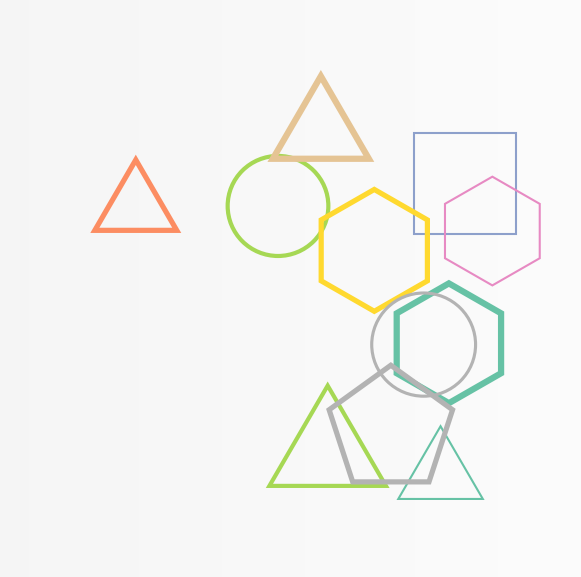[{"shape": "triangle", "thickness": 1, "radius": 0.42, "center": [0.758, 0.177]}, {"shape": "hexagon", "thickness": 3, "radius": 0.52, "center": [0.772, 0.405]}, {"shape": "triangle", "thickness": 2.5, "radius": 0.41, "center": [0.234, 0.641]}, {"shape": "square", "thickness": 1, "radius": 0.44, "center": [0.801, 0.682]}, {"shape": "hexagon", "thickness": 1, "radius": 0.47, "center": [0.847, 0.599]}, {"shape": "triangle", "thickness": 2, "radius": 0.58, "center": [0.564, 0.216]}, {"shape": "circle", "thickness": 2, "radius": 0.43, "center": [0.478, 0.642]}, {"shape": "hexagon", "thickness": 2.5, "radius": 0.53, "center": [0.644, 0.566]}, {"shape": "triangle", "thickness": 3, "radius": 0.48, "center": [0.552, 0.772]}, {"shape": "circle", "thickness": 1.5, "radius": 0.45, "center": [0.729, 0.402]}, {"shape": "pentagon", "thickness": 2.5, "radius": 0.56, "center": [0.672, 0.255]}]